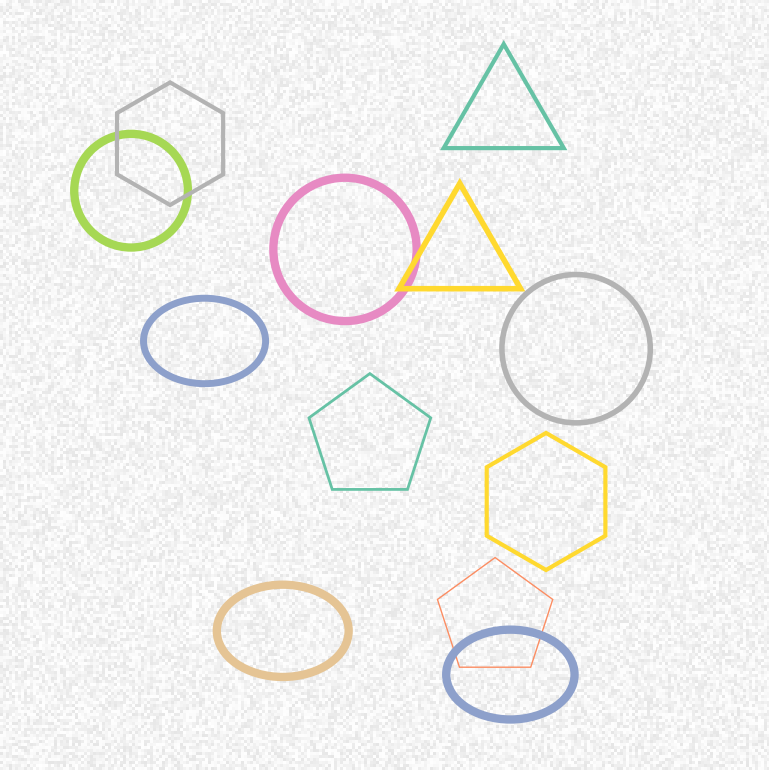[{"shape": "triangle", "thickness": 1.5, "radius": 0.45, "center": [0.654, 0.853]}, {"shape": "pentagon", "thickness": 1, "radius": 0.42, "center": [0.48, 0.432]}, {"shape": "pentagon", "thickness": 0.5, "radius": 0.39, "center": [0.643, 0.197]}, {"shape": "oval", "thickness": 3, "radius": 0.42, "center": [0.663, 0.124]}, {"shape": "oval", "thickness": 2.5, "radius": 0.4, "center": [0.266, 0.557]}, {"shape": "circle", "thickness": 3, "radius": 0.47, "center": [0.448, 0.676]}, {"shape": "circle", "thickness": 3, "radius": 0.37, "center": [0.17, 0.752]}, {"shape": "hexagon", "thickness": 1.5, "radius": 0.44, "center": [0.709, 0.349]}, {"shape": "triangle", "thickness": 2, "radius": 0.46, "center": [0.597, 0.671]}, {"shape": "oval", "thickness": 3, "radius": 0.43, "center": [0.367, 0.181]}, {"shape": "circle", "thickness": 2, "radius": 0.48, "center": [0.748, 0.547]}, {"shape": "hexagon", "thickness": 1.5, "radius": 0.4, "center": [0.221, 0.813]}]